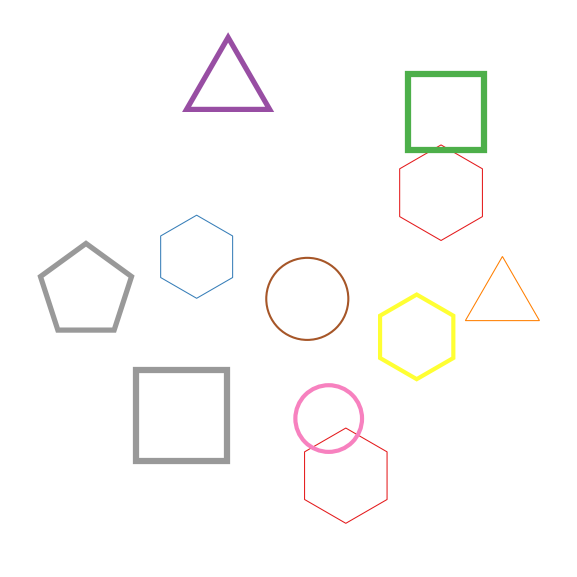[{"shape": "hexagon", "thickness": 0.5, "radius": 0.41, "center": [0.599, 0.175]}, {"shape": "hexagon", "thickness": 0.5, "radius": 0.41, "center": [0.764, 0.665]}, {"shape": "hexagon", "thickness": 0.5, "radius": 0.36, "center": [0.341, 0.555]}, {"shape": "square", "thickness": 3, "radius": 0.33, "center": [0.772, 0.806]}, {"shape": "triangle", "thickness": 2.5, "radius": 0.42, "center": [0.395, 0.851]}, {"shape": "triangle", "thickness": 0.5, "radius": 0.37, "center": [0.87, 0.481]}, {"shape": "hexagon", "thickness": 2, "radius": 0.37, "center": [0.722, 0.416]}, {"shape": "circle", "thickness": 1, "radius": 0.36, "center": [0.532, 0.482]}, {"shape": "circle", "thickness": 2, "radius": 0.29, "center": [0.569, 0.274]}, {"shape": "pentagon", "thickness": 2.5, "radius": 0.41, "center": [0.149, 0.495]}, {"shape": "square", "thickness": 3, "radius": 0.39, "center": [0.314, 0.279]}]